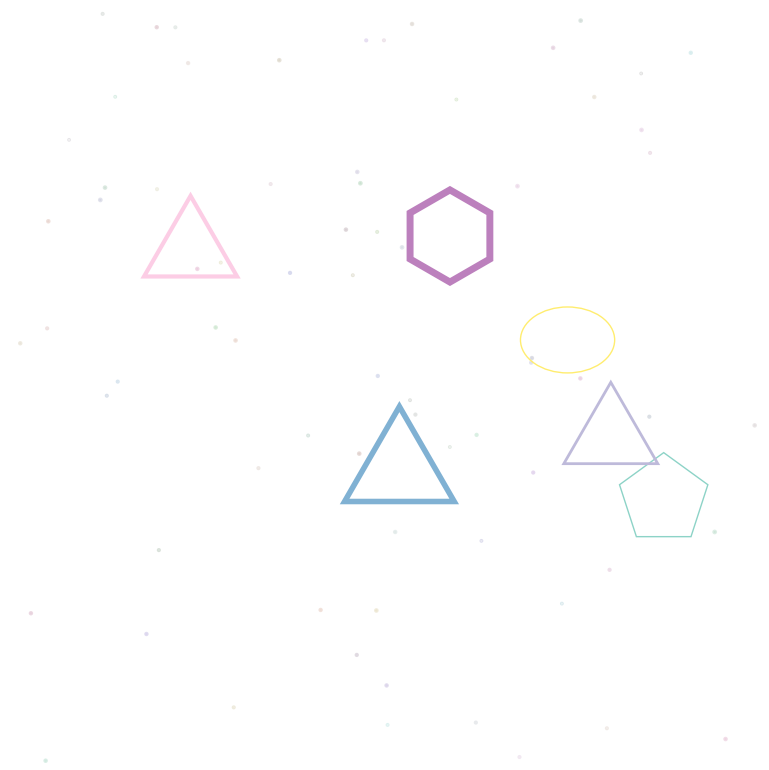[{"shape": "pentagon", "thickness": 0.5, "radius": 0.3, "center": [0.862, 0.352]}, {"shape": "triangle", "thickness": 1, "radius": 0.35, "center": [0.793, 0.433]}, {"shape": "triangle", "thickness": 2, "radius": 0.41, "center": [0.519, 0.39]}, {"shape": "triangle", "thickness": 1.5, "radius": 0.35, "center": [0.247, 0.676]}, {"shape": "hexagon", "thickness": 2.5, "radius": 0.3, "center": [0.584, 0.694]}, {"shape": "oval", "thickness": 0.5, "radius": 0.31, "center": [0.737, 0.559]}]